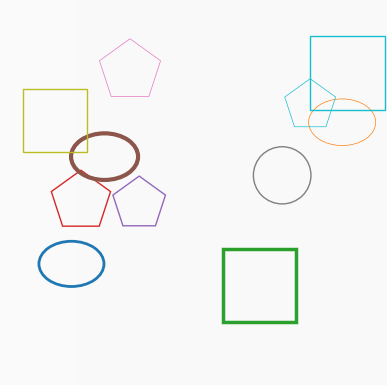[{"shape": "oval", "thickness": 2, "radius": 0.42, "center": [0.184, 0.315]}, {"shape": "oval", "thickness": 0.5, "radius": 0.43, "center": [0.883, 0.682]}, {"shape": "square", "thickness": 2.5, "radius": 0.47, "center": [0.67, 0.257]}, {"shape": "pentagon", "thickness": 1, "radius": 0.4, "center": [0.209, 0.478]}, {"shape": "pentagon", "thickness": 1, "radius": 0.36, "center": [0.359, 0.471]}, {"shape": "oval", "thickness": 3, "radius": 0.43, "center": [0.27, 0.593]}, {"shape": "pentagon", "thickness": 0.5, "radius": 0.41, "center": [0.336, 0.817]}, {"shape": "circle", "thickness": 1, "radius": 0.37, "center": [0.728, 0.545]}, {"shape": "square", "thickness": 1, "radius": 0.41, "center": [0.141, 0.687]}, {"shape": "square", "thickness": 1, "radius": 0.48, "center": [0.897, 0.81]}, {"shape": "pentagon", "thickness": 0.5, "radius": 0.35, "center": [0.8, 0.727]}]